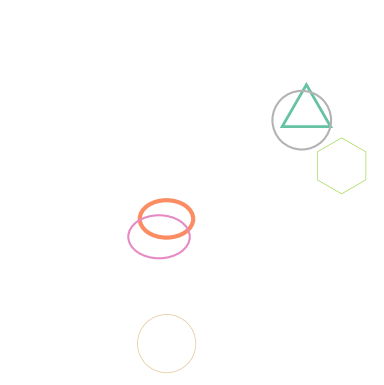[{"shape": "triangle", "thickness": 2, "radius": 0.36, "center": [0.796, 0.707]}, {"shape": "oval", "thickness": 3, "radius": 0.35, "center": [0.432, 0.431]}, {"shape": "oval", "thickness": 1.5, "radius": 0.4, "center": [0.413, 0.385]}, {"shape": "hexagon", "thickness": 0.5, "radius": 0.36, "center": [0.887, 0.569]}, {"shape": "circle", "thickness": 0.5, "radius": 0.38, "center": [0.433, 0.107]}, {"shape": "circle", "thickness": 1.5, "radius": 0.38, "center": [0.784, 0.688]}]